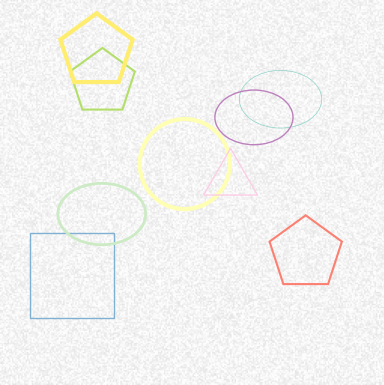[{"shape": "oval", "thickness": 0.5, "radius": 0.54, "center": [0.729, 0.742]}, {"shape": "circle", "thickness": 3, "radius": 0.58, "center": [0.48, 0.574]}, {"shape": "pentagon", "thickness": 1.5, "radius": 0.49, "center": [0.794, 0.342]}, {"shape": "square", "thickness": 1, "radius": 0.55, "center": [0.187, 0.285]}, {"shape": "pentagon", "thickness": 1.5, "radius": 0.44, "center": [0.266, 0.787]}, {"shape": "triangle", "thickness": 1, "radius": 0.4, "center": [0.599, 0.534]}, {"shape": "oval", "thickness": 1, "radius": 0.51, "center": [0.66, 0.695]}, {"shape": "oval", "thickness": 2, "radius": 0.57, "center": [0.264, 0.444]}, {"shape": "pentagon", "thickness": 3, "radius": 0.49, "center": [0.251, 0.867]}]